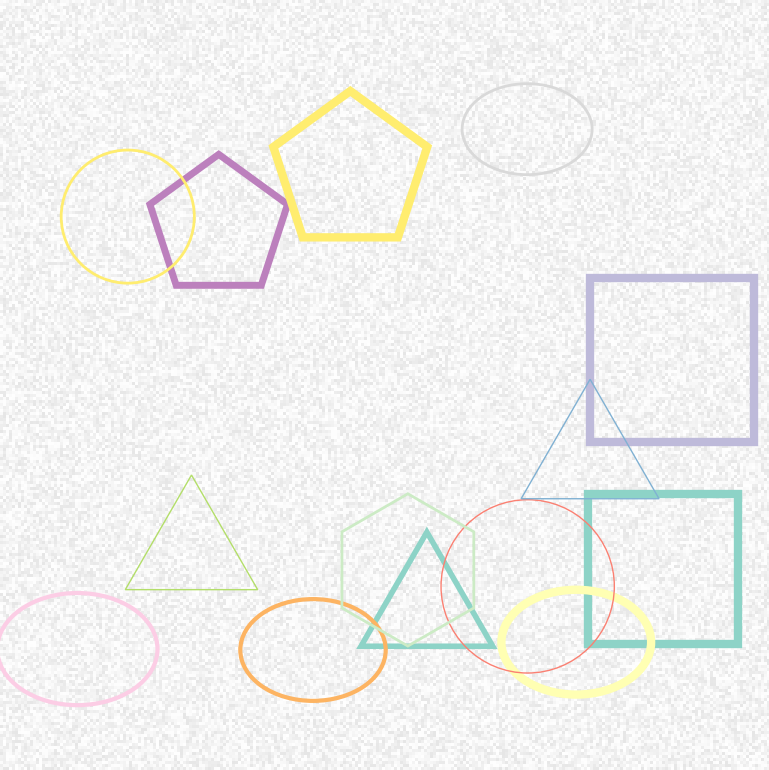[{"shape": "square", "thickness": 3, "radius": 0.49, "center": [0.861, 0.261]}, {"shape": "triangle", "thickness": 2, "radius": 0.49, "center": [0.554, 0.21]}, {"shape": "oval", "thickness": 3, "radius": 0.49, "center": [0.748, 0.166]}, {"shape": "square", "thickness": 3, "radius": 0.53, "center": [0.873, 0.533]}, {"shape": "circle", "thickness": 0.5, "radius": 0.56, "center": [0.685, 0.238]}, {"shape": "triangle", "thickness": 0.5, "radius": 0.52, "center": [0.766, 0.404]}, {"shape": "oval", "thickness": 1.5, "radius": 0.47, "center": [0.406, 0.156]}, {"shape": "triangle", "thickness": 0.5, "radius": 0.5, "center": [0.249, 0.284]}, {"shape": "oval", "thickness": 1.5, "radius": 0.52, "center": [0.1, 0.157]}, {"shape": "oval", "thickness": 1, "radius": 0.42, "center": [0.685, 0.832]}, {"shape": "pentagon", "thickness": 2.5, "radius": 0.47, "center": [0.284, 0.706]}, {"shape": "hexagon", "thickness": 1, "radius": 0.49, "center": [0.53, 0.26]}, {"shape": "circle", "thickness": 1, "radius": 0.43, "center": [0.166, 0.719]}, {"shape": "pentagon", "thickness": 3, "radius": 0.53, "center": [0.455, 0.777]}]